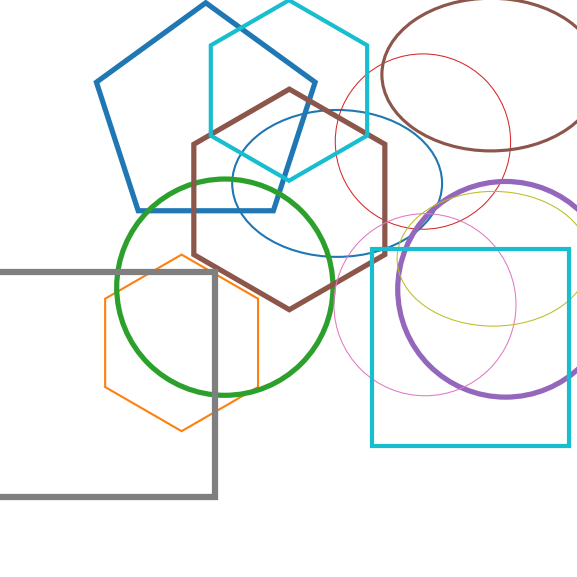[{"shape": "pentagon", "thickness": 2.5, "radius": 1.0, "center": [0.356, 0.795]}, {"shape": "oval", "thickness": 1, "radius": 0.91, "center": [0.584, 0.682]}, {"shape": "hexagon", "thickness": 1, "radius": 0.76, "center": [0.314, 0.405]}, {"shape": "circle", "thickness": 2.5, "radius": 0.94, "center": [0.389, 0.502]}, {"shape": "circle", "thickness": 0.5, "radius": 0.76, "center": [0.732, 0.754]}, {"shape": "circle", "thickness": 2.5, "radius": 0.93, "center": [0.875, 0.498]}, {"shape": "hexagon", "thickness": 2.5, "radius": 0.95, "center": [0.501, 0.654]}, {"shape": "oval", "thickness": 1.5, "radius": 0.94, "center": [0.85, 0.87]}, {"shape": "circle", "thickness": 0.5, "radius": 0.79, "center": [0.736, 0.471]}, {"shape": "square", "thickness": 3, "radius": 0.98, "center": [0.177, 0.333]}, {"shape": "oval", "thickness": 0.5, "radius": 0.83, "center": [0.854, 0.551]}, {"shape": "square", "thickness": 2, "radius": 0.85, "center": [0.814, 0.397]}, {"shape": "hexagon", "thickness": 2, "radius": 0.78, "center": [0.5, 0.842]}]